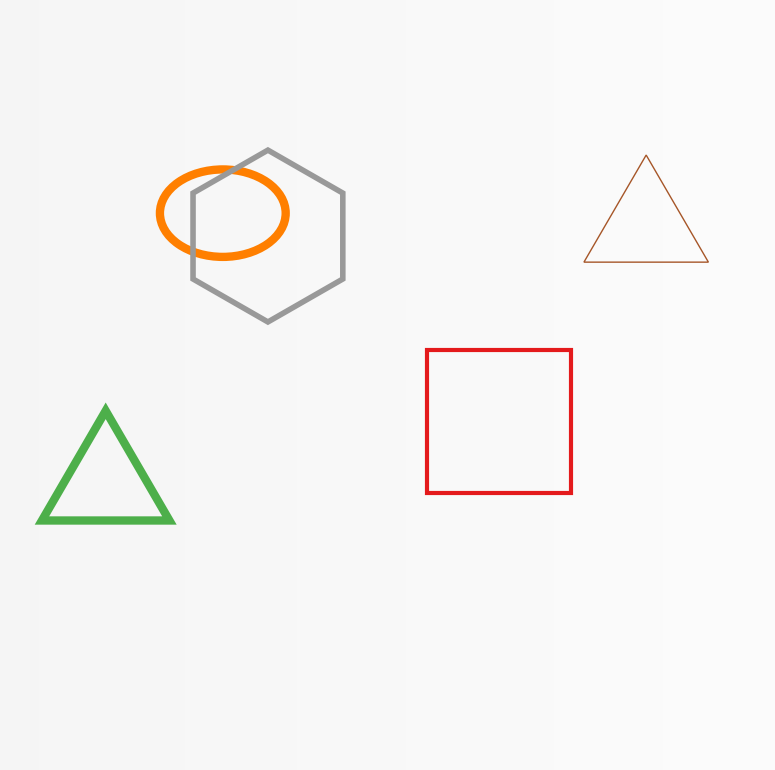[{"shape": "square", "thickness": 1.5, "radius": 0.47, "center": [0.644, 0.452]}, {"shape": "triangle", "thickness": 3, "radius": 0.47, "center": [0.136, 0.372]}, {"shape": "oval", "thickness": 3, "radius": 0.41, "center": [0.287, 0.723]}, {"shape": "triangle", "thickness": 0.5, "radius": 0.46, "center": [0.834, 0.706]}, {"shape": "hexagon", "thickness": 2, "radius": 0.56, "center": [0.346, 0.693]}]